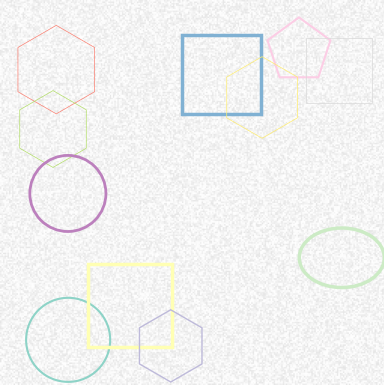[{"shape": "circle", "thickness": 1.5, "radius": 0.55, "center": [0.177, 0.117]}, {"shape": "square", "thickness": 2.5, "radius": 0.54, "center": [0.337, 0.206]}, {"shape": "hexagon", "thickness": 1, "radius": 0.47, "center": [0.443, 0.102]}, {"shape": "hexagon", "thickness": 0.5, "radius": 0.57, "center": [0.146, 0.819]}, {"shape": "square", "thickness": 2.5, "radius": 0.51, "center": [0.575, 0.807]}, {"shape": "hexagon", "thickness": 0.5, "radius": 0.5, "center": [0.138, 0.665]}, {"shape": "pentagon", "thickness": 1.5, "radius": 0.43, "center": [0.777, 0.869]}, {"shape": "square", "thickness": 0.5, "radius": 0.42, "center": [0.88, 0.818]}, {"shape": "circle", "thickness": 2, "radius": 0.49, "center": [0.176, 0.498]}, {"shape": "oval", "thickness": 2.5, "radius": 0.55, "center": [0.888, 0.33]}, {"shape": "hexagon", "thickness": 0.5, "radius": 0.53, "center": [0.681, 0.747]}]